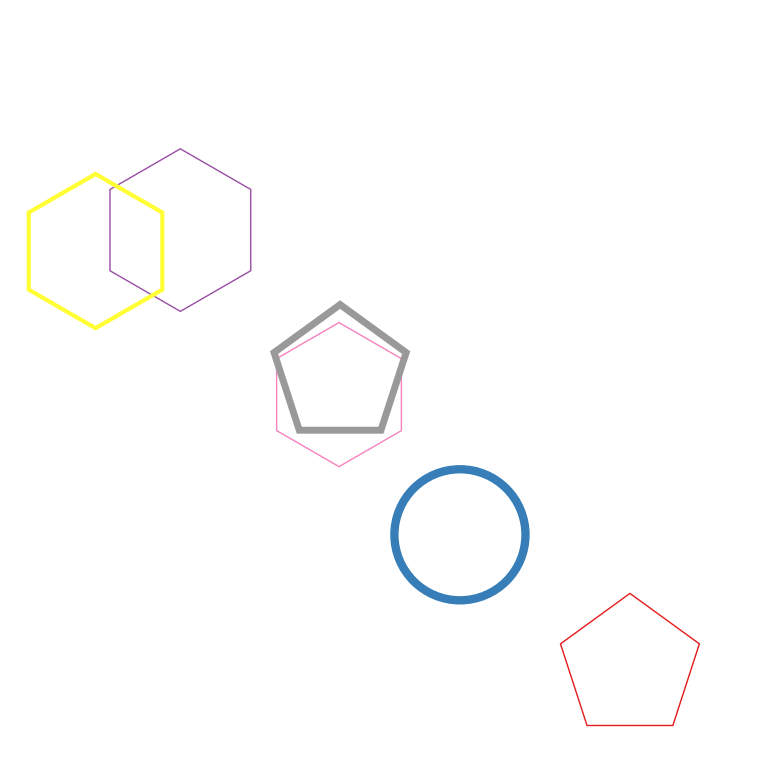[{"shape": "pentagon", "thickness": 0.5, "radius": 0.47, "center": [0.818, 0.135]}, {"shape": "circle", "thickness": 3, "radius": 0.43, "center": [0.597, 0.305]}, {"shape": "hexagon", "thickness": 0.5, "radius": 0.53, "center": [0.234, 0.701]}, {"shape": "hexagon", "thickness": 1.5, "radius": 0.5, "center": [0.124, 0.674]}, {"shape": "hexagon", "thickness": 0.5, "radius": 0.47, "center": [0.44, 0.488]}, {"shape": "pentagon", "thickness": 2.5, "radius": 0.45, "center": [0.442, 0.514]}]